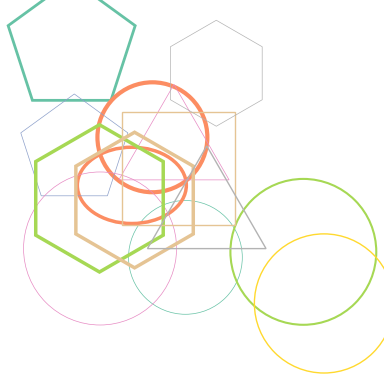[{"shape": "circle", "thickness": 0.5, "radius": 0.74, "center": [0.482, 0.331]}, {"shape": "pentagon", "thickness": 2, "radius": 0.87, "center": [0.186, 0.88]}, {"shape": "oval", "thickness": 2.5, "radius": 0.71, "center": [0.342, 0.519]}, {"shape": "circle", "thickness": 3, "radius": 0.71, "center": [0.396, 0.643]}, {"shape": "pentagon", "thickness": 0.5, "radius": 0.73, "center": [0.193, 0.61]}, {"shape": "circle", "thickness": 0.5, "radius": 0.99, "center": [0.26, 0.355]}, {"shape": "triangle", "thickness": 0.5, "radius": 0.83, "center": [0.452, 0.615]}, {"shape": "circle", "thickness": 1.5, "radius": 0.95, "center": [0.788, 0.346]}, {"shape": "hexagon", "thickness": 2.5, "radius": 0.96, "center": [0.258, 0.485]}, {"shape": "circle", "thickness": 1, "radius": 0.9, "center": [0.841, 0.212]}, {"shape": "hexagon", "thickness": 2.5, "radius": 0.88, "center": [0.35, 0.48]}, {"shape": "square", "thickness": 1, "radius": 0.73, "center": [0.463, 0.562]}, {"shape": "triangle", "thickness": 1, "radius": 0.89, "center": [0.537, 0.443]}, {"shape": "hexagon", "thickness": 0.5, "radius": 0.69, "center": [0.562, 0.81]}]